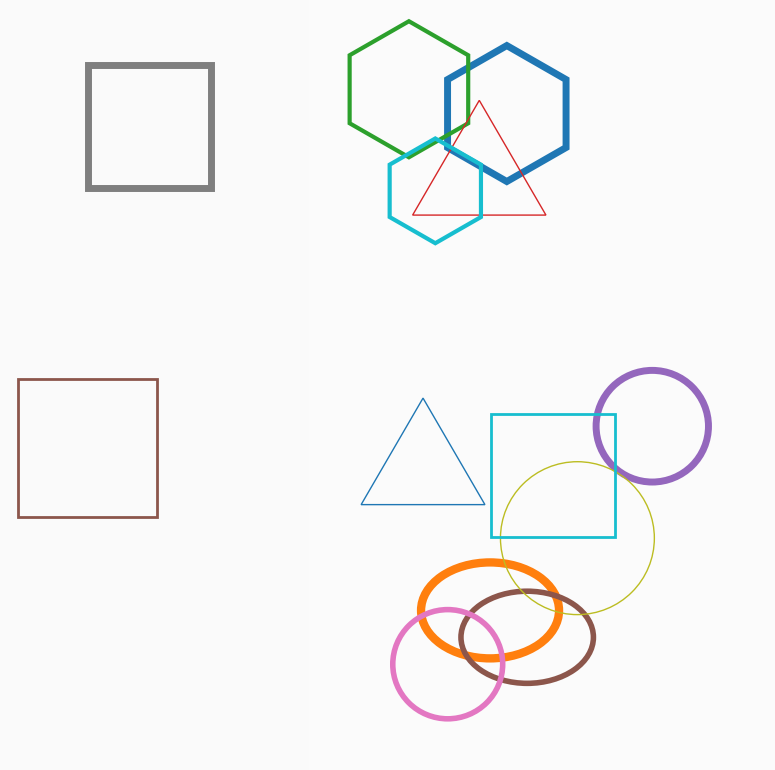[{"shape": "hexagon", "thickness": 2.5, "radius": 0.44, "center": [0.654, 0.853]}, {"shape": "triangle", "thickness": 0.5, "radius": 0.46, "center": [0.546, 0.391]}, {"shape": "oval", "thickness": 3, "radius": 0.45, "center": [0.632, 0.207]}, {"shape": "hexagon", "thickness": 1.5, "radius": 0.44, "center": [0.528, 0.884]}, {"shape": "triangle", "thickness": 0.5, "radius": 0.5, "center": [0.618, 0.77]}, {"shape": "circle", "thickness": 2.5, "radius": 0.36, "center": [0.842, 0.446]}, {"shape": "square", "thickness": 1, "radius": 0.45, "center": [0.113, 0.418]}, {"shape": "oval", "thickness": 2, "radius": 0.43, "center": [0.68, 0.172]}, {"shape": "circle", "thickness": 2, "radius": 0.35, "center": [0.578, 0.137]}, {"shape": "square", "thickness": 2.5, "radius": 0.4, "center": [0.193, 0.836]}, {"shape": "circle", "thickness": 0.5, "radius": 0.5, "center": [0.745, 0.301]}, {"shape": "square", "thickness": 1, "radius": 0.4, "center": [0.713, 0.382]}, {"shape": "hexagon", "thickness": 1.5, "radius": 0.34, "center": [0.562, 0.752]}]